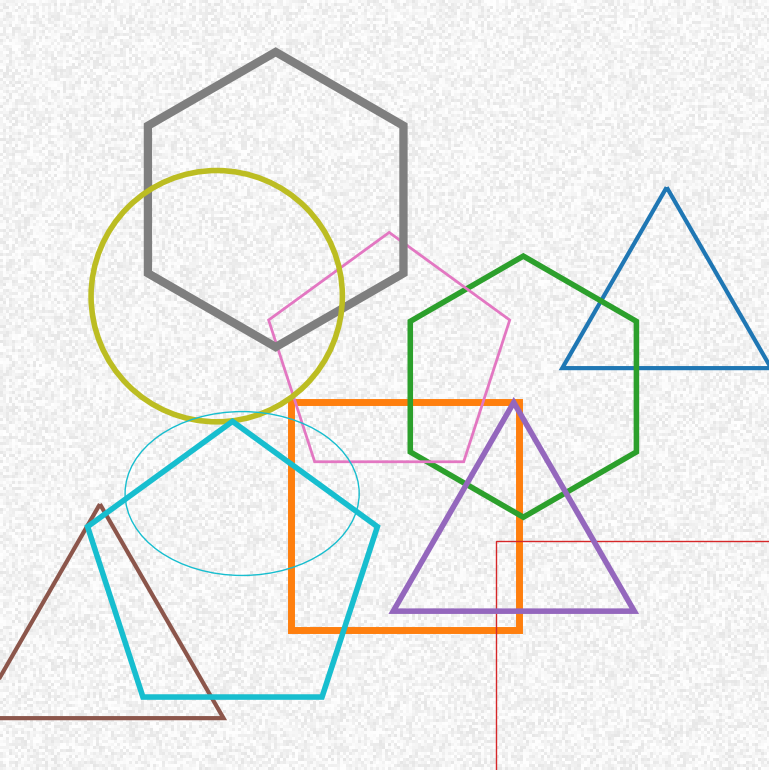[{"shape": "triangle", "thickness": 1.5, "radius": 0.78, "center": [0.866, 0.6]}, {"shape": "square", "thickness": 2.5, "radius": 0.74, "center": [0.526, 0.33]}, {"shape": "hexagon", "thickness": 2, "radius": 0.85, "center": [0.68, 0.498]}, {"shape": "square", "thickness": 0.5, "radius": 0.97, "center": [0.838, 0.103]}, {"shape": "triangle", "thickness": 2, "radius": 0.9, "center": [0.667, 0.297]}, {"shape": "triangle", "thickness": 1.5, "radius": 0.93, "center": [0.13, 0.16]}, {"shape": "pentagon", "thickness": 1, "radius": 0.82, "center": [0.505, 0.533]}, {"shape": "hexagon", "thickness": 3, "radius": 0.96, "center": [0.358, 0.741]}, {"shape": "circle", "thickness": 2, "radius": 0.82, "center": [0.281, 0.615]}, {"shape": "oval", "thickness": 0.5, "radius": 0.76, "center": [0.314, 0.359]}, {"shape": "pentagon", "thickness": 2, "radius": 0.99, "center": [0.302, 0.255]}]